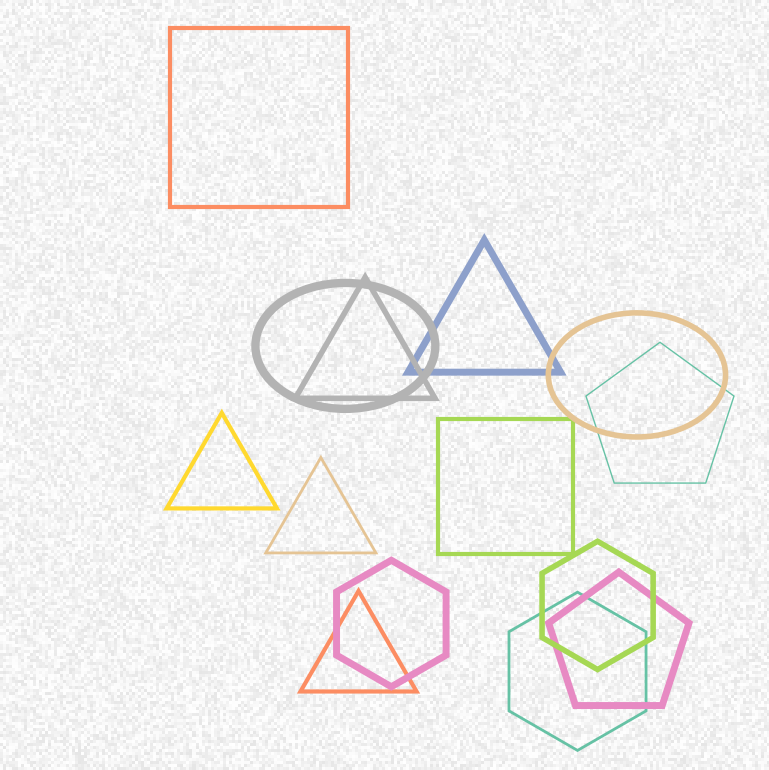[{"shape": "pentagon", "thickness": 0.5, "radius": 0.51, "center": [0.857, 0.454]}, {"shape": "hexagon", "thickness": 1, "radius": 0.51, "center": [0.75, 0.128]}, {"shape": "triangle", "thickness": 1.5, "radius": 0.44, "center": [0.466, 0.145]}, {"shape": "square", "thickness": 1.5, "radius": 0.58, "center": [0.336, 0.847]}, {"shape": "triangle", "thickness": 2.5, "radius": 0.57, "center": [0.629, 0.574]}, {"shape": "pentagon", "thickness": 2.5, "radius": 0.48, "center": [0.804, 0.161]}, {"shape": "hexagon", "thickness": 2.5, "radius": 0.41, "center": [0.508, 0.19]}, {"shape": "hexagon", "thickness": 2, "radius": 0.42, "center": [0.776, 0.214]}, {"shape": "square", "thickness": 1.5, "radius": 0.44, "center": [0.656, 0.369]}, {"shape": "triangle", "thickness": 1.5, "radius": 0.41, "center": [0.288, 0.381]}, {"shape": "triangle", "thickness": 1, "radius": 0.41, "center": [0.417, 0.323]}, {"shape": "oval", "thickness": 2, "radius": 0.58, "center": [0.827, 0.513]}, {"shape": "oval", "thickness": 3, "radius": 0.58, "center": [0.449, 0.551]}, {"shape": "triangle", "thickness": 2, "radius": 0.52, "center": [0.474, 0.535]}]